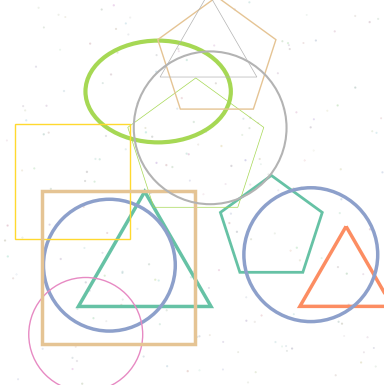[{"shape": "pentagon", "thickness": 2, "radius": 0.7, "center": [0.705, 0.405]}, {"shape": "triangle", "thickness": 2.5, "radius": 0.99, "center": [0.376, 0.303]}, {"shape": "triangle", "thickness": 2.5, "radius": 0.69, "center": [0.899, 0.273]}, {"shape": "circle", "thickness": 2.5, "radius": 0.86, "center": [0.284, 0.311]}, {"shape": "circle", "thickness": 2.5, "radius": 0.87, "center": [0.807, 0.339]}, {"shape": "circle", "thickness": 1, "radius": 0.74, "center": [0.223, 0.131]}, {"shape": "oval", "thickness": 3, "radius": 0.94, "center": [0.411, 0.762]}, {"shape": "pentagon", "thickness": 0.5, "radius": 0.93, "center": [0.509, 0.612]}, {"shape": "square", "thickness": 1, "radius": 0.75, "center": [0.187, 0.528]}, {"shape": "pentagon", "thickness": 1, "radius": 0.81, "center": [0.563, 0.847]}, {"shape": "square", "thickness": 2.5, "radius": 0.99, "center": [0.309, 0.304]}, {"shape": "circle", "thickness": 1.5, "radius": 0.99, "center": [0.546, 0.668]}, {"shape": "triangle", "thickness": 0.5, "radius": 0.73, "center": [0.542, 0.873]}]